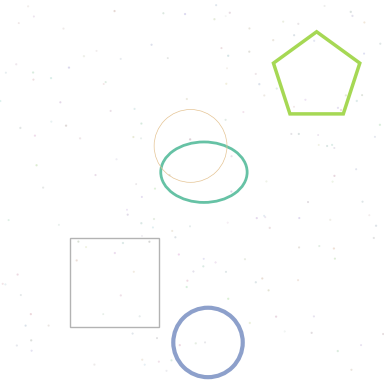[{"shape": "oval", "thickness": 2, "radius": 0.56, "center": [0.53, 0.553]}, {"shape": "circle", "thickness": 3, "radius": 0.45, "center": [0.54, 0.111]}, {"shape": "pentagon", "thickness": 2.5, "radius": 0.59, "center": [0.822, 0.8]}, {"shape": "circle", "thickness": 0.5, "radius": 0.47, "center": [0.495, 0.621]}, {"shape": "square", "thickness": 1, "radius": 0.58, "center": [0.297, 0.266]}]